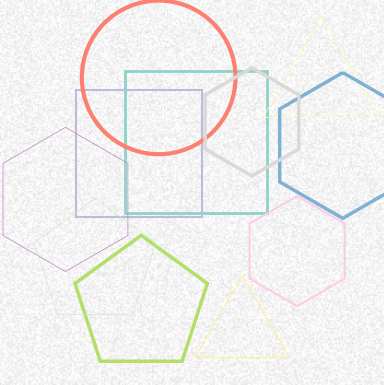[{"shape": "square", "thickness": 2, "radius": 0.92, "center": [0.509, 0.631]}, {"shape": "triangle", "thickness": 0.5, "radius": 0.87, "center": [0.834, 0.782]}, {"shape": "square", "thickness": 1.5, "radius": 0.82, "center": [0.362, 0.601]}, {"shape": "circle", "thickness": 3, "radius": 1.0, "center": [0.412, 0.799]}, {"shape": "hexagon", "thickness": 2.5, "radius": 0.95, "center": [0.89, 0.622]}, {"shape": "pentagon", "thickness": 2.5, "radius": 0.9, "center": [0.367, 0.208]}, {"shape": "hexagon", "thickness": 1.5, "radius": 0.71, "center": [0.772, 0.348]}, {"shape": "hexagon", "thickness": 2.5, "radius": 0.7, "center": [0.654, 0.683]}, {"shape": "hexagon", "thickness": 0.5, "radius": 0.94, "center": [0.17, 0.482]}, {"shape": "pentagon", "thickness": 0.5, "radius": 0.83, "center": [0.247, 0.318]}, {"shape": "triangle", "thickness": 0.5, "radius": 0.71, "center": [0.629, 0.143]}]